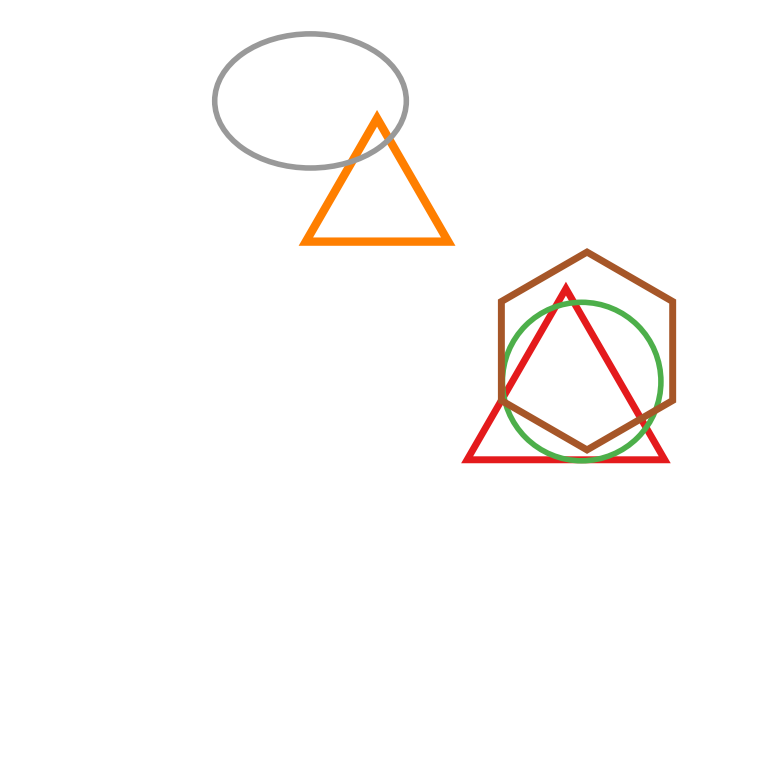[{"shape": "triangle", "thickness": 2.5, "radius": 0.74, "center": [0.735, 0.477]}, {"shape": "circle", "thickness": 2, "radius": 0.51, "center": [0.755, 0.505]}, {"shape": "triangle", "thickness": 3, "radius": 0.53, "center": [0.49, 0.74]}, {"shape": "hexagon", "thickness": 2.5, "radius": 0.64, "center": [0.762, 0.544]}, {"shape": "oval", "thickness": 2, "radius": 0.62, "center": [0.403, 0.869]}]